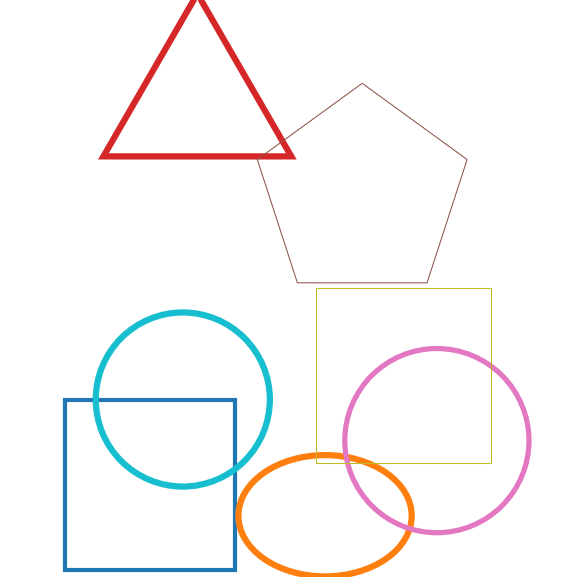[{"shape": "square", "thickness": 2, "radius": 0.74, "center": [0.261, 0.159]}, {"shape": "oval", "thickness": 3, "radius": 0.75, "center": [0.563, 0.106]}, {"shape": "triangle", "thickness": 3, "radius": 0.94, "center": [0.342, 0.822]}, {"shape": "pentagon", "thickness": 0.5, "radius": 0.95, "center": [0.627, 0.664]}, {"shape": "circle", "thickness": 2.5, "radius": 0.8, "center": [0.757, 0.236]}, {"shape": "square", "thickness": 0.5, "radius": 0.76, "center": [0.699, 0.348]}, {"shape": "circle", "thickness": 3, "radius": 0.75, "center": [0.317, 0.307]}]